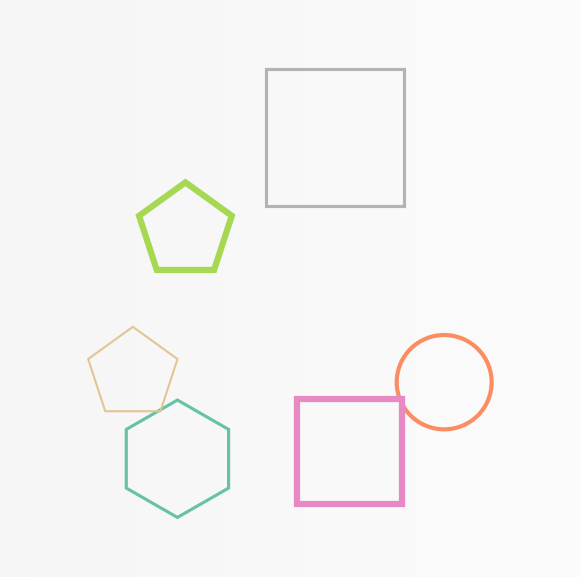[{"shape": "hexagon", "thickness": 1.5, "radius": 0.51, "center": [0.305, 0.205]}, {"shape": "circle", "thickness": 2, "radius": 0.41, "center": [0.764, 0.337]}, {"shape": "square", "thickness": 3, "radius": 0.45, "center": [0.602, 0.217]}, {"shape": "pentagon", "thickness": 3, "radius": 0.42, "center": [0.319, 0.6]}, {"shape": "pentagon", "thickness": 1, "radius": 0.4, "center": [0.229, 0.352]}, {"shape": "square", "thickness": 1.5, "radius": 0.59, "center": [0.576, 0.761]}]